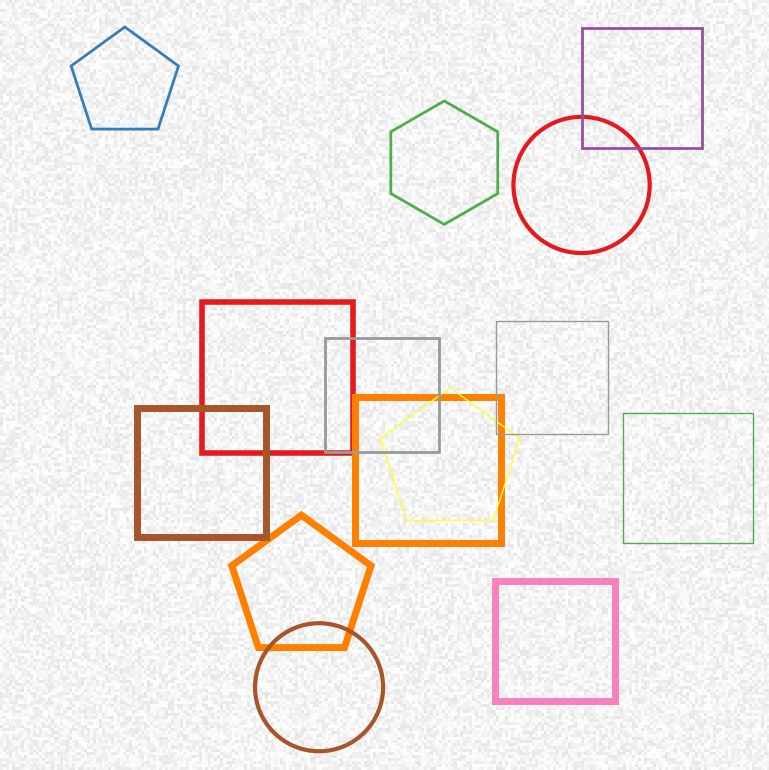[{"shape": "circle", "thickness": 1.5, "radius": 0.44, "center": [0.755, 0.76]}, {"shape": "square", "thickness": 2, "radius": 0.49, "center": [0.361, 0.51]}, {"shape": "pentagon", "thickness": 1, "radius": 0.37, "center": [0.162, 0.892]}, {"shape": "hexagon", "thickness": 1, "radius": 0.4, "center": [0.577, 0.789]}, {"shape": "square", "thickness": 0.5, "radius": 0.42, "center": [0.894, 0.38]}, {"shape": "square", "thickness": 1, "radius": 0.39, "center": [0.834, 0.886]}, {"shape": "pentagon", "thickness": 2.5, "radius": 0.48, "center": [0.391, 0.236]}, {"shape": "square", "thickness": 2.5, "radius": 0.47, "center": [0.556, 0.39]}, {"shape": "pentagon", "thickness": 0.5, "radius": 0.48, "center": [0.585, 0.401]}, {"shape": "circle", "thickness": 1.5, "radius": 0.42, "center": [0.414, 0.108]}, {"shape": "square", "thickness": 2.5, "radius": 0.42, "center": [0.262, 0.386]}, {"shape": "square", "thickness": 2.5, "radius": 0.39, "center": [0.721, 0.168]}, {"shape": "square", "thickness": 1, "radius": 0.37, "center": [0.496, 0.487]}, {"shape": "square", "thickness": 0.5, "radius": 0.37, "center": [0.717, 0.509]}]